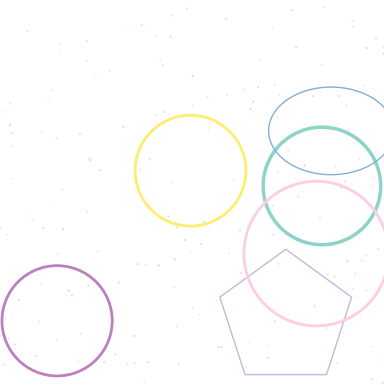[{"shape": "circle", "thickness": 2.5, "radius": 0.76, "center": [0.836, 0.517]}, {"shape": "pentagon", "thickness": 1, "radius": 0.9, "center": [0.742, 0.173]}, {"shape": "oval", "thickness": 1, "radius": 0.81, "center": [0.86, 0.66]}, {"shape": "circle", "thickness": 2, "radius": 0.94, "center": [0.822, 0.341]}, {"shape": "circle", "thickness": 2, "radius": 0.72, "center": [0.148, 0.167]}, {"shape": "circle", "thickness": 2, "radius": 0.72, "center": [0.495, 0.557]}]